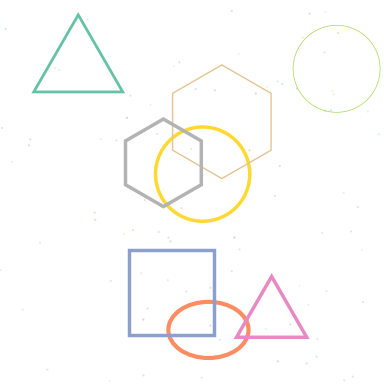[{"shape": "triangle", "thickness": 2, "radius": 0.67, "center": [0.203, 0.828]}, {"shape": "oval", "thickness": 3, "radius": 0.52, "center": [0.541, 0.143]}, {"shape": "square", "thickness": 2.5, "radius": 0.55, "center": [0.446, 0.241]}, {"shape": "triangle", "thickness": 2.5, "radius": 0.53, "center": [0.706, 0.177]}, {"shape": "circle", "thickness": 0.5, "radius": 0.56, "center": [0.874, 0.821]}, {"shape": "circle", "thickness": 2.5, "radius": 0.61, "center": [0.526, 0.548]}, {"shape": "hexagon", "thickness": 1, "radius": 0.74, "center": [0.576, 0.684]}, {"shape": "hexagon", "thickness": 2.5, "radius": 0.57, "center": [0.424, 0.577]}]